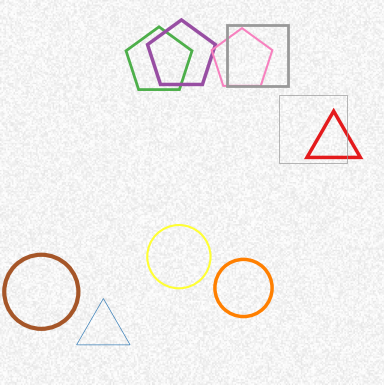[{"shape": "triangle", "thickness": 2.5, "radius": 0.4, "center": [0.867, 0.631]}, {"shape": "triangle", "thickness": 0.5, "radius": 0.4, "center": [0.268, 0.144]}, {"shape": "pentagon", "thickness": 2, "radius": 0.45, "center": [0.413, 0.84]}, {"shape": "pentagon", "thickness": 2.5, "radius": 0.46, "center": [0.471, 0.856]}, {"shape": "circle", "thickness": 2.5, "radius": 0.37, "center": [0.632, 0.252]}, {"shape": "circle", "thickness": 1.5, "radius": 0.41, "center": [0.465, 0.333]}, {"shape": "circle", "thickness": 3, "radius": 0.48, "center": [0.107, 0.242]}, {"shape": "pentagon", "thickness": 1.5, "radius": 0.41, "center": [0.629, 0.844]}, {"shape": "square", "thickness": 2, "radius": 0.4, "center": [0.669, 0.855]}, {"shape": "square", "thickness": 0.5, "radius": 0.44, "center": [0.813, 0.664]}]